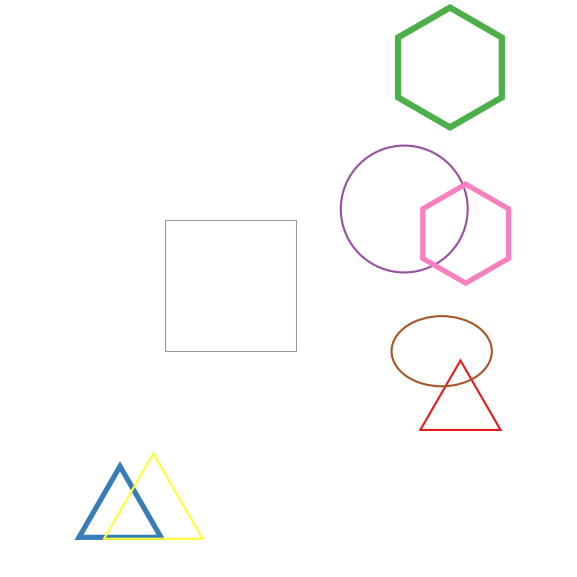[{"shape": "triangle", "thickness": 1, "radius": 0.4, "center": [0.797, 0.295]}, {"shape": "triangle", "thickness": 2.5, "radius": 0.41, "center": [0.208, 0.11]}, {"shape": "hexagon", "thickness": 3, "radius": 0.52, "center": [0.779, 0.882]}, {"shape": "circle", "thickness": 1, "radius": 0.55, "center": [0.7, 0.637]}, {"shape": "triangle", "thickness": 1, "radius": 0.49, "center": [0.265, 0.115]}, {"shape": "oval", "thickness": 1, "radius": 0.43, "center": [0.765, 0.391]}, {"shape": "hexagon", "thickness": 2.5, "radius": 0.43, "center": [0.806, 0.595]}, {"shape": "square", "thickness": 0.5, "radius": 0.57, "center": [0.399, 0.504]}]